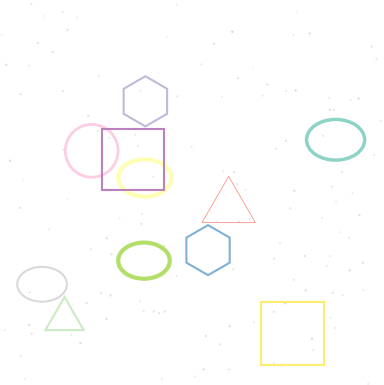[{"shape": "oval", "thickness": 2.5, "radius": 0.38, "center": [0.872, 0.637]}, {"shape": "oval", "thickness": 3, "radius": 0.35, "center": [0.376, 0.538]}, {"shape": "hexagon", "thickness": 1.5, "radius": 0.33, "center": [0.378, 0.737]}, {"shape": "triangle", "thickness": 0.5, "radius": 0.4, "center": [0.594, 0.462]}, {"shape": "hexagon", "thickness": 1.5, "radius": 0.32, "center": [0.54, 0.35]}, {"shape": "oval", "thickness": 3, "radius": 0.34, "center": [0.374, 0.323]}, {"shape": "circle", "thickness": 2, "radius": 0.34, "center": [0.238, 0.608]}, {"shape": "oval", "thickness": 1.5, "radius": 0.32, "center": [0.109, 0.262]}, {"shape": "square", "thickness": 1.5, "radius": 0.4, "center": [0.346, 0.586]}, {"shape": "triangle", "thickness": 1.5, "radius": 0.29, "center": [0.168, 0.171]}, {"shape": "square", "thickness": 1.5, "radius": 0.41, "center": [0.759, 0.133]}]